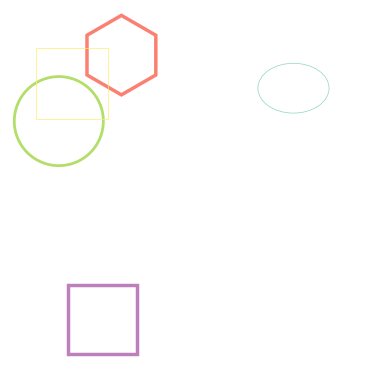[{"shape": "oval", "thickness": 0.5, "radius": 0.46, "center": [0.762, 0.771]}, {"shape": "hexagon", "thickness": 2.5, "radius": 0.52, "center": [0.315, 0.857]}, {"shape": "circle", "thickness": 2, "radius": 0.58, "center": [0.153, 0.685]}, {"shape": "square", "thickness": 2.5, "radius": 0.45, "center": [0.266, 0.171]}, {"shape": "square", "thickness": 0.5, "radius": 0.46, "center": [0.187, 0.783]}]